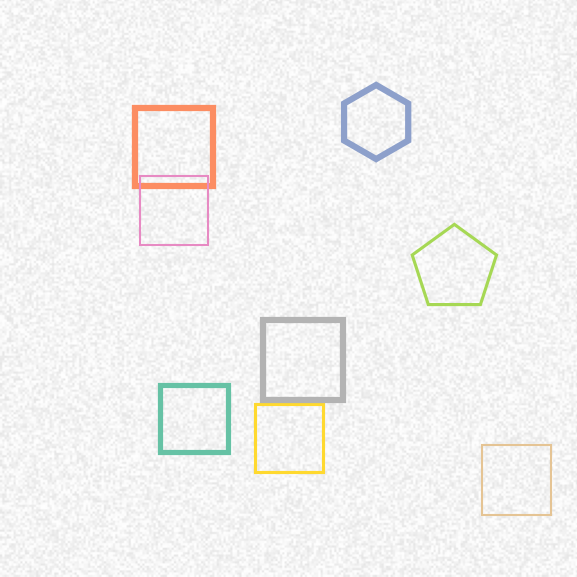[{"shape": "square", "thickness": 2.5, "radius": 0.29, "center": [0.336, 0.274]}, {"shape": "square", "thickness": 3, "radius": 0.34, "center": [0.301, 0.745]}, {"shape": "hexagon", "thickness": 3, "radius": 0.32, "center": [0.651, 0.788]}, {"shape": "square", "thickness": 1, "radius": 0.3, "center": [0.301, 0.635]}, {"shape": "pentagon", "thickness": 1.5, "radius": 0.38, "center": [0.787, 0.534]}, {"shape": "square", "thickness": 1.5, "radius": 0.29, "center": [0.501, 0.241]}, {"shape": "square", "thickness": 1, "radius": 0.3, "center": [0.894, 0.168]}, {"shape": "square", "thickness": 3, "radius": 0.35, "center": [0.524, 0.375]}]